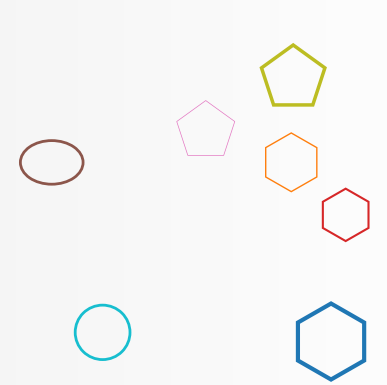[{"shape": "hexagon", "thickness": 3, "radius": 0.49, "center": [0.854, 0.113]}, {"shape": "hexagon", "thickness": 1, "radius": 0.38, "center": [0.752, 0.578]}, {"shape": "hexagon", "thickness": 1.5, "radius": 0.34, "center": [0.892, 0.442]}, {"shape": "oval", "thickness": 2, "radius": 0.4, "center": [0.133, 0.578]}, {"shape": "pentagon", "thickness": 0.5, "radius": 0.39, "center": [0.531, 0.66]}, {"shape": "pentagon", "thickness": 2.5, "radius": 0.43, "center": [0.757, 0.797]}, {"shape": "circle", "thickness": 2, "radius": 0.35, "center": [0.265, 0.137]}]